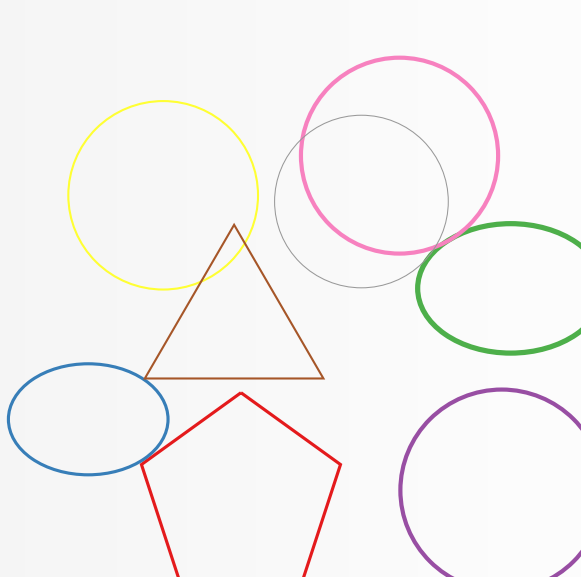[{"shape": "pentagon", "thickness": 1.5, "radius": 0.9, "center": [0.415, 0.139]}, {"shape": "oval", "thickness": 1.5, "radius": 0.69, "center": [0.152, 0.273]}, {"shape": "oval", "thickness": 2.5, "radius": 0.8, "center": [0.879, 0.5]}, {"shape": "circle", "thickness": 2, "radius": 0.87, "center": [0.863, 0.15]}, {"shape": "circle", "thickness": 1, "radius": 0.82, "center": [0.281, 0.661]}, {"shape": "triangle", "thickness": 1, "radius": 0.89, "center": [0.403, 0.432]}, {"shape": "circle", "thickness": 2, "radius": 0.85, "center": [0.687, 0.73]}, {"shape": "circle", "thickness": 0.5, "radius": 0.75, "center": [0.622, 0.65]}]